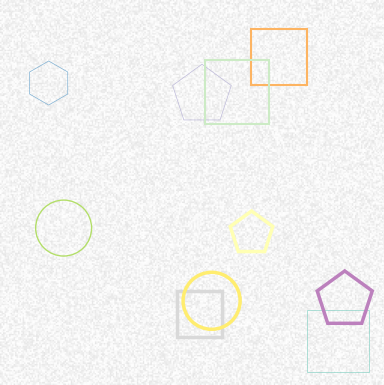[{"shape": "square", "thickness": 0.5, "radius": 0.4, "center": [0.878, 0.113]}, {"shape": "pentagon", "thickness": 2.5, "radius": 0.29, "center": [0.653, 0.394]}, {"shape": "pentagon", "thickness": 0.5, "radius": 0.4, "center": [0.525, 0.753]}, {"shape": "hexagon", "thickness": 0.5, "radius": 0.29, "center": [0.126, 0.784]}, {"shape": "square", "thickness": 1.5, "radius": 0.36, "center": [0.725, 0.853]}, {"shape": "circle", "thickness": 1, "radius": 0.36, "center": [0.165, 0.408]}, {"shape": "square", "thickness": 2.5, "radius": 0.3, "center": [0.518, 0.185]}, {"shape": "pentagon", "thickness": 2.5, "radius": 0.38, "center": [0.895, 0.221]}, {"shape": "square", "thickness": 1.5, "radius": 0.42, "center": [0.616, 0.761]}, {"shape": "circle", "thickness": 2.5, "radius": 0.37, "center": [0.55, 0.219]}]